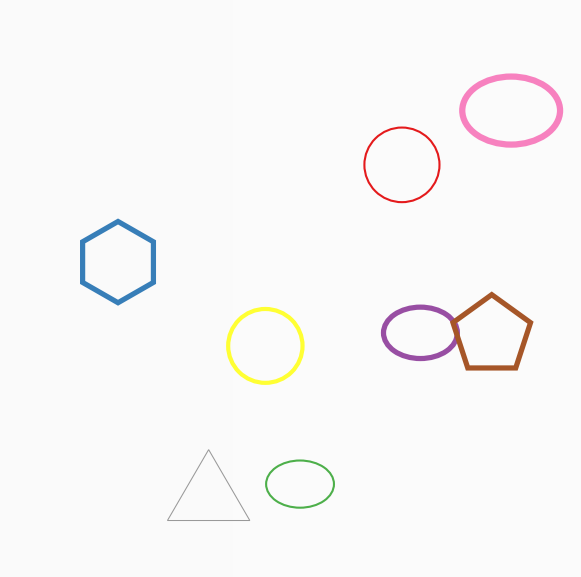[{"shape": "circle", "thickness": 1, "radius": 0.32, "center": [0.692, 0.714]}, {"shape": "hexagon", "thickness": 2.5, "radius": 0.35, "center": [0.203, 0.545]}, {"shape": "oval", "thickness": 1, "radius": 0.29, "center": [0.516, 0.161]}, {"shape": "oval", "thickness": 2.5, "radius": 0.32, "center": [0.723, 0.423]}, {"shape": "circle", "thickness": 2, "radius": 0.32, "center": [0.457, 0.4]}, {"shape": "pentagon", "thickness": 2.5, "radius": 0.35, "center": [0.846, 0.419]}, {"shape": "oval", "thickness": 3, "radius": 0.42, "center": [0.879, 0.808]}, {"shape": "triangle", "thickness": 0.5, "radius": 0.41, "center": [0.359, 0.139]}]